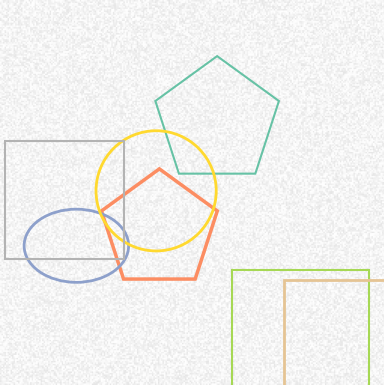[{"shape": "pentagon", "thickness": 1.5, "radius": 0.84, "center": [0.564, 0.686]}, {"shape": "pentagon", "thickness": 2.5, "radius": 0.79, "center": [0.414, 0.403]}, {"shape": "oval", "thickness": 2, "radius": 0.68, "center": [0.198, 0.362]}, {"shape": "square", "thickness": 1.5, "radius": 0.89, "center": [0.78, 0.122]}, {"shape": "circle", "thickness": 2, "radius": 0.78, "center": [0.406, 0.504]}, {"shape": "square", "thickness": 2, "radius": 0.77, "center": [0.892, 0.119]}, {"shape": "square", "thickness": 1.5, "radius": 0.77, "center": [0.167, 0.481]}]